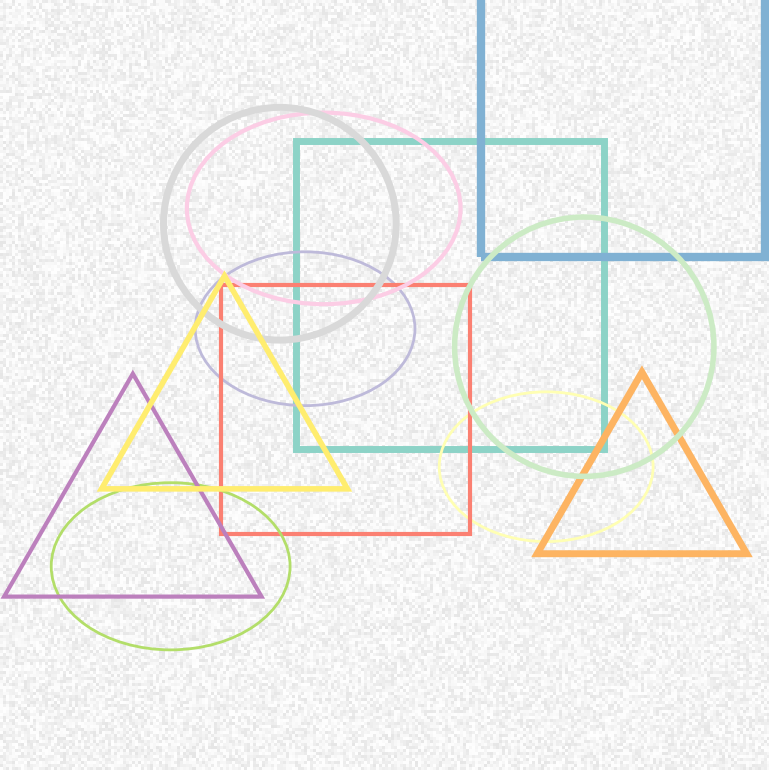[{"shape": "square", "thickness": 2.5, "radius": 1.0, "center": [0.585, 0.617]}, {"shape": "oval", "thickness": 1, "radius": 0.69, "center": [0.709, 0.394]}, {"shape": "oval", "thickness": 1, "radius": 0.71, "center": [0.396, 0.573]}, {"shape": "square", "thickness": 1.5, "radius": 0.81, "center": [0.449, 0.468]}, {"shape": "square", "thickness": 3, "radius": 0.92, "center": [0.809, 0.85]}, {"shape": "triangle", "thickness": 2.5, "radius": 0.79, "center": [0.834, 0.359]}, {"shape": "oval", "thickness": 1, "radius": 0.78, "center": [0.222, 0.265]}, {"shape": "oval", "thickness": 1.5, "radius": 0.89, "center": [0.42, 0.729]}, {"shape": "circle", "thickness": 2.5, "radius": 0.76, "center": [0.363, 0.709]}, {"shape": "triangle", "thickness": 1.5, "radius": 0.96, "center": [0.173, 0.322]}, {"shape": "circle", "thickness": 2, "radius": 0.84, "center": [0.759, 0.55]}, {"shape": "triangle", "thickness": 2, "radius": 0.92, "center": [0.292, 0.457]}]